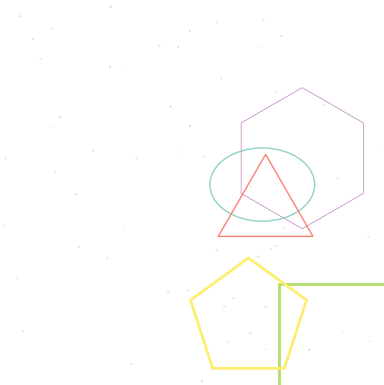[{"shape": "oval", "thickness": 1, "radius": 0.68, "center": [0.681, 0.521]}, {"shape": "triangle", "thickness": 1, "radius": 0.71, "center": [0.69, 0.457]}, {"shape": "square", "thickness": 2, "radius": 0.76, "center": [0.876, 0.11]}, {"shape": "hexagon", "thickness": 0.5, "radius": 0.92, "center": [0.785, 0.589]}, {"shape": "pentagon", "thickness": 2, "radius": 0.79, "center": [0.646, 0.172]}]